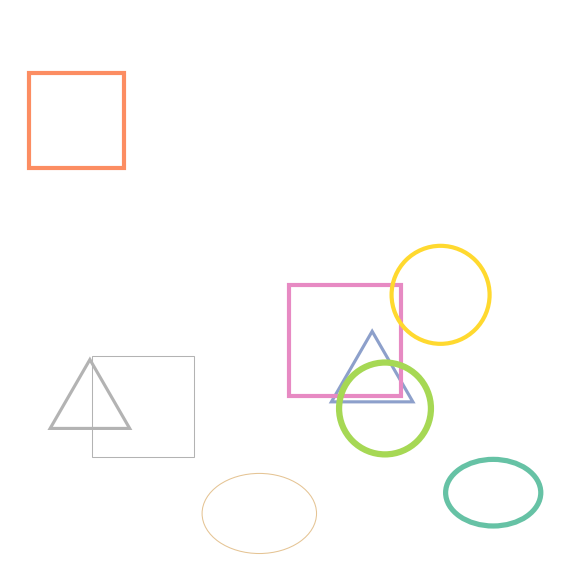[{"shape": "oval", "thickness": 2.5, "radius": 0.41, "center": [0.854, 0.146]}, {"shape": "square", "thickness": 2, "radius": 0.41, "center": [0.132, 0.791]}, {"shape": "triangle", "thickness": 1.5, "radius": 0.41, "center": [0.644, 0.344]}, {"shape": "square", "thickness": 2, "radius": 0.48, "center": [0.597, 0.41]}, {"shape": "circle", "thickness": 3, "radius": 0.4, "center": [0.667, 0.292]}, {"shape": "circle", "thickness": 2, "radius": 0.42, "center": [0.763, 0.489]}, {"shape": "oval", "thickness": 0.5, "radius": 0.5, "center": [0.449, 0.11]}, {"shape": "square", "thickness": 0.5, "radius": 0.44, "center": [0.248, 0.295]}, {"shape": "triangle", "thickness": 1.5, "radius": 0.4, "center": [0.156, 0.297]}]